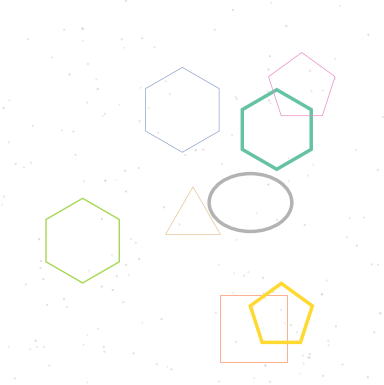[{"shape": "hexagon", "thickness": 2.5, "radius": 0.52, "center": [0.719, 0.664]}, {"shape": "square", "thickness": 0.5, "radius": 0.43, "center": [0.659, 0.146]}, {"shape": "hexagon", "thickness": 0.5, "radius": 0.55, "center": [0.474, 0.715]}, {"shape": "pentagon", "thickness": 0.5, "radius": 0.45, "center": [0.784, 0.773]}, {"shape": "hexagon", "thickness": 1, "radius": 0.55, "center": [0.215, 0.375]}, {"shape": "pentagon", "thickness": 2.5, "radius": 0.42, "center": [0.731, 0.179]}, {"shape": "triangle", "thickness": 0.5, "radius": 0.41, "center": [0.501, 0.432]}, {"shape": "oval", "thickness": 2.5, "radius": 0.54, "center": [0.651, 0.474]}]